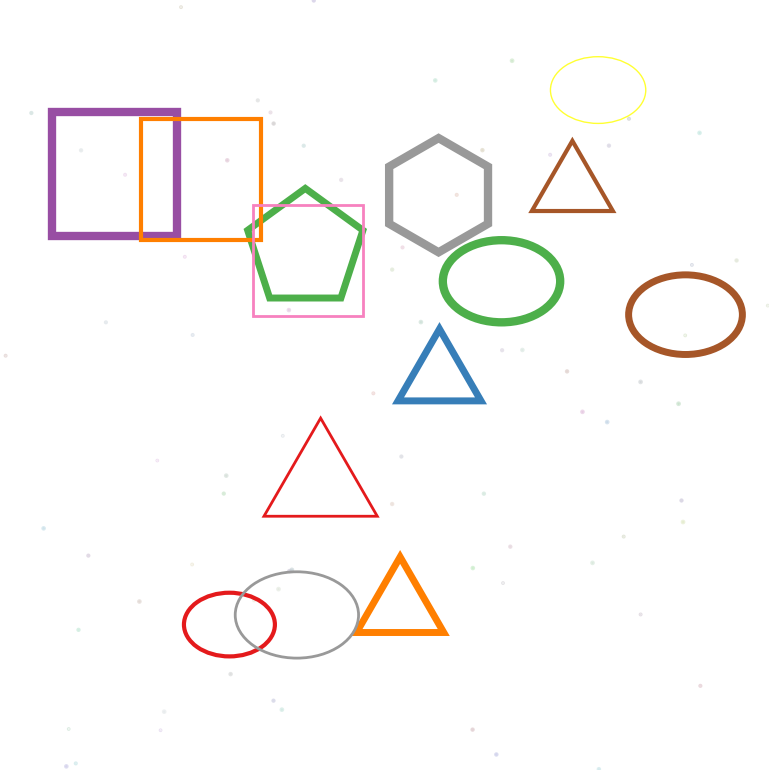[{"shape": "oval", "thickness": 1.5, "radius": 0.3, "center": [0.298, 0.189]}, {"shape": "triangle", "thickness": 1, "radius": 0.42, "center": [0.416, 0.372]}, {"shape": "triangle", "thickness": 2.5, "radius": 0.31, "center": [0.571, 0.51]}, {"shape": "oval", "thickness": 3, "radius": 0.38, "center": [0.651, 0.635]}, {"shape": "pentagon", "thickness": 2.5, "radius": 0.39, "center": [0.396, 0.677]}, {"shape": "square", "thickness": 3, "radius": 0.41, "center": [0.149, 0.774]}, {"shape": "triangle", "thickness": 2.5, "radius": 0.33, "center": [0.52, 0.211]}, {"shape": "square", "thickness": 1.5, "radius": 0.39, "center": [0.261, 0.767]}, {"shape": "oval", "thickness": 0.5, "radius": 0.31, "center": [0.777, 0.883]}, {"shape": "triangle", "thickness": 1.5, "radius": 0.3, "center": [0.743, 0.756]}, {"shape": "oval", "thickness": 2.5, "radius": 0.37, "center": [0.89, 0.591]}, {"shape": "square", "thickness": 1, "radius": 0.36, "center": [0.4, 0.661]}, {"shape": "hexagon", "thickness": 3, "radius": 0.37, "center": [0.57, 0.747]}, {"shape": "oval", "thickness": 1, "radius": 0.4, "center": [0.386, 0.201]}]